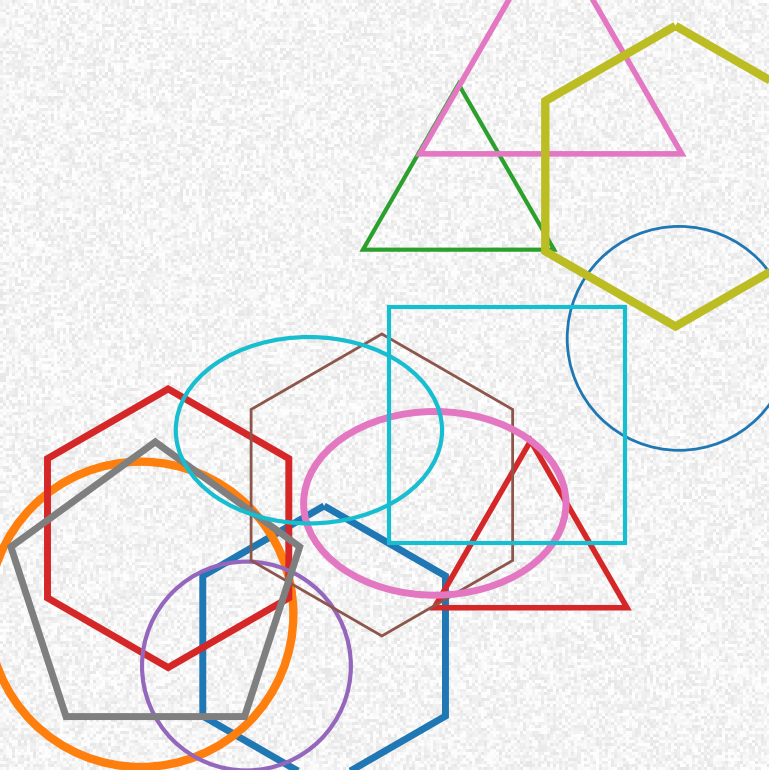[{"shape": "hexagon", "thickness": 2.5, "radius": 0.91, "center": [0.421, 0.161]}, {"shape": "circle", "thickness": 1, "radius": 0.73, "center": [0.882, 0.561]}, {"shape": "circle", "thickness": 3, "radius": 0.99, "center": [0.183, 0.202]}, {"shape": "triangle", "thickness": 1.5, "radius": 0.72, "center": [0.595, 0.747]}, {"shape": "triangle", "thickness": 2, "radius": 0.72, "center": [0.689, 0.283]}, {"shape": "hexagon", "thickness": 2.5, "radius": 0.9, "center": [0.218, 0.314]}, {"shape": "circle", "thickness": 1.5, "radius": 0.68, "center": [0.32, 0.135]}, {"shape": "hexagon", "thickness": 1, "radius": 0.98, "center": [0.496, 0.37]}, {"shape": "triangle", "thickness": 2, "radius": 0.98, "center": [0.715, 0.898]}, {"shape": "oval", "thickness": 2.5, "radius": 0.85, "center": [0.565, 0.346]}, {"shape": "pentagon", "thickness": 2.5, "radius": 0.99, "center": [0.202, 0.229]}, {"shape": "hexagon", "thickness": 3, "radius": 0.98, "center": [0.877, 0.771]}, {"shape": "square", "thickness": 1.5, "radius": 0.77, "center": [0.658, 0.447]}, {"shape": "oval", "thickness": 1.5, "radius": 0.86, "center": [0.401, 0.441]}]